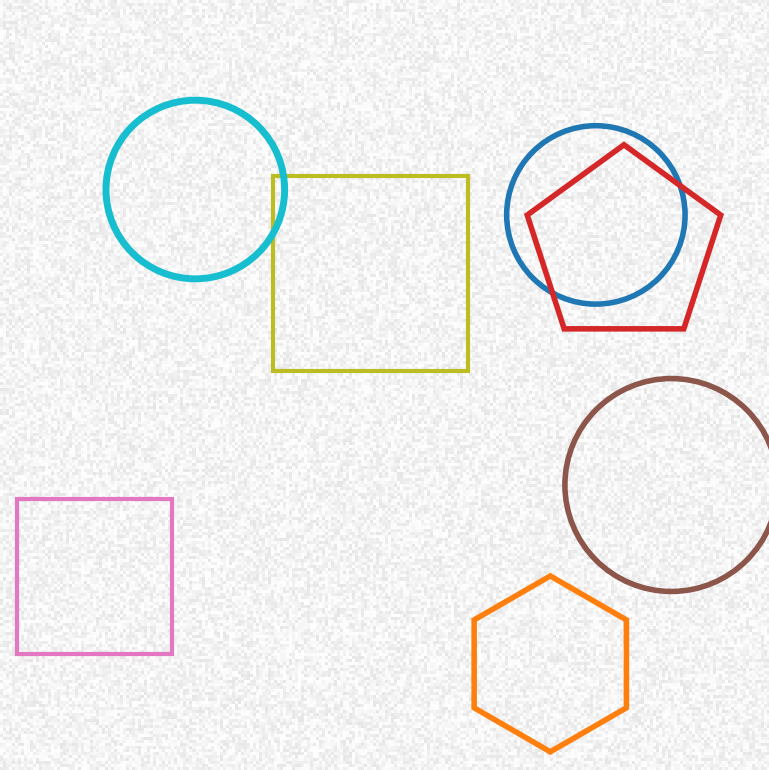[{"shape": "circle", "thickness": 2, "radius": 0.58, "center": [0.774, 0.721]}, {"shape": "hexagon", "thickness": 2, "radius": 0.57, "center": [0.715, 0.138]}, {"shape": "pentagon", "thickness": 2, "radius": 0.66, "center": [0.81, 0.68]}, {"shape": "circle", "thickness": 2, "radius": 0.69, "center": [0.872, 0.37]}, {"shape": "square", "thickness": 1.5, "radius": 0.51, "center": [0.123, 0.251]}, {"shape": "square", "thickness": 1.5, "radius": 0.63, "center": [0.481, 0.645]}, {"shape": "circle", "thickness": 2.5, "radius": 0.58, "center": [0.254, 0.754]}]